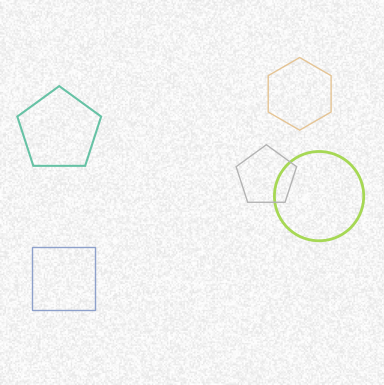[{"shape": "pentagon", "thickness": 1.5, "radius": 0.57, "center": [0.154, 0.662]}, {"shape": "square", "thickness": 1, "radius": 0.41, "center": [0.165, 0.277]}, {"shape": "circle", "thickness": 2, "radius": 0.58, "center": [0.829, 0.491]}, {"shape": "hexagon", "thickness": 1, "radius": 0.47, "center": [0.778, 0.756]}, {"shape": "pentagon", "thickness": 1, "radius": 0.41, "center": [0.692, 0.541]}]